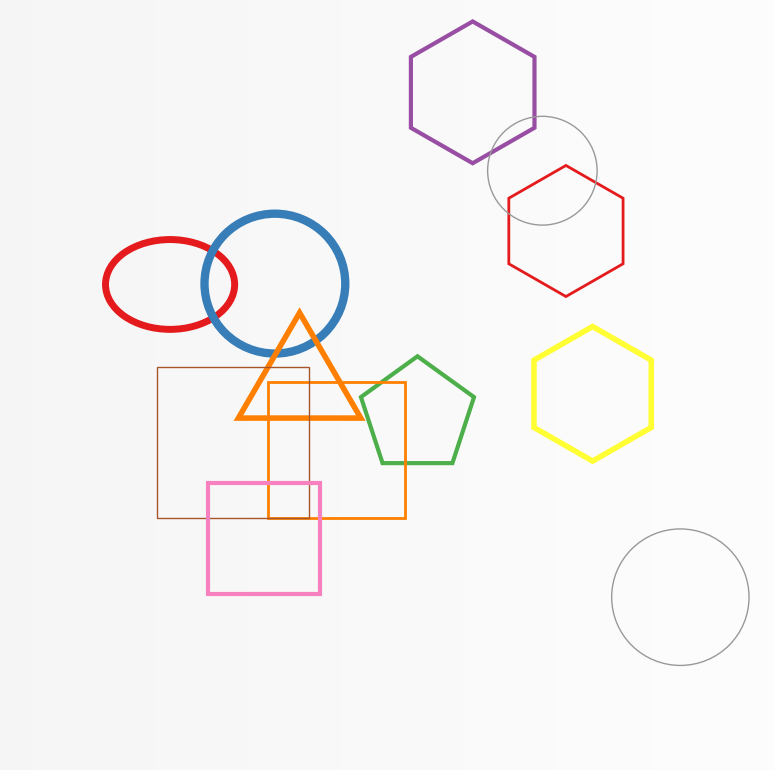[{"shape": "oval", "thickness": 2.5, "radius": 0.42, "center": [0.219, 0.631]}, {"shape": "hexagon", "thickness": 1, "radius": 0.43, "center": [0.73, 0.7]}, {"shape": "circle", "thickness": 3, "radius": 0.45, "center": [0.355, 0.632]}, {"shape": "pentagon", "thickness": 1.5, "radius": 0.38, "center": [0.539, 0.461]}, {"shape": "hexagon", "thickness": 1.5, "radius": 0.46, "center": [0.61, 0.88]}, {"shape": "triangle", "thickness": 2, "radius": 0.46, "center": [0.387, 0.503]}, {"shape": "square", "thickness": 1, "radius": 0.44, "center": [0.434, 0.416]}, {"shape": "hexagon", "thickness": 2, "radius": 0.44, "center": [0.765, 0.489]}, {"shape": "square", "thickness": 0.5, "radius": 0.49, "center": [0.301, 0.425]}, {"shape": "square", "thickness": 1.5, "radius": 0.36, "center": [0.34, 0.301]}, {"shape": "circle", "thickness": 0.5, "radius": 0.35, "center": [0.7, 0.778]}, {"shape": "circle", "thickness": 0.5, "radius": 0.44, "center": [0.878, 0.224]}]